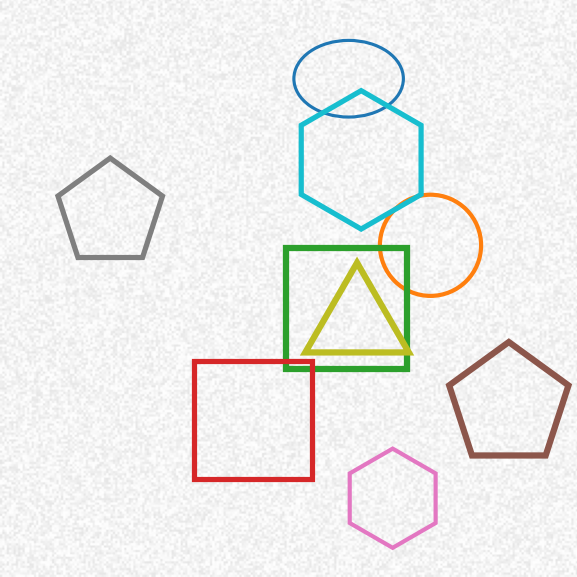[{"shape": "oval", "thickness": 1.5, "radius": 0.47, "center": [0.604, 0.863]}, {"shape": "circle", "thickness": 2, "radius": 0.44, "center": [0.745, 0.574]}, {"shape": "square", "thickness": 3, "radius": 0.53, "center": [0.6, 0.465]}, {"shape": "square", "thickness": 2.5, "radius": 0.51, "center": [0.438, 0.272]}, {"shape": "pentagon", "thickness": 3, "radius": 0.54, "center": [0.881, 0.298]}, {"shape": "hexagon", "thickness": 2, "radius": 0.43, "center": [0.68, 0.136]}, {"shape": "pentagon", "thickness": 2.5, "radius": 0.48, "center": [0.191, 0.63]}, {"shape": "triangle", "thickness": 3, "radius": 0.52, "center": [0.618, 0.441]}, {"shape": "hexagon", "thickness": 2.5, "radius": 0.6, "center": [0.625, 0.722]}]